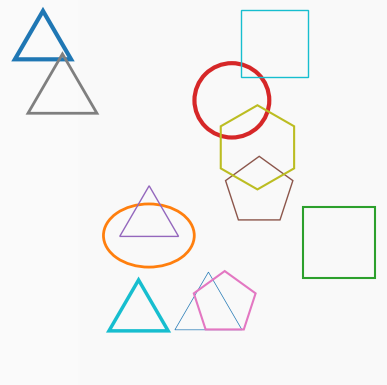[{"shape": "triangle", "thickness": 0.5, "radius": 0.5, "center": [0.538, 0.193]}, {"shape": "triangle", "thickness": 3, "radius": 0.42, "center": [0.111, 0.888]}, {"shape": "oval", "thickness": 2, "radius": 0.59, "center": [0.384, 0.388]}, {"shape": "square", "thickness": 1.5, "radius": 0.46, "center": [0.874, 0.371]}, {"shape": "circle", "thickness": 3, "radius": 0.48, "center": [0.598, 0.739]}, {"shape": "triangle", "thickness": 1, "radius": 0.44, "center": [0.385, 0.43]}, {"shape": "pentagon", "thickness": 1, "radius": 0.46, "center": [0.669, 0.503]}, {"shape": "pentagon", "thickness": 1.5, "radius": 0.42, "center": [0.58, 0.212]}, {"shape": "triangle", "thickness": 2, "radius": 0.51, "center": [0.161, 0.757]}, {"shape": "hexagon", "thickness": 1.5, "radius": 0.55, "center": [0.664, 0.617]}, {"shape": "square", "thickness": 1, "radius": 0.43, "center": [0.708, 0.887]}, {"shape": "triangle", "thickness": 2.5, "radius": 0.44, "center": [0.358, 0.185]}]